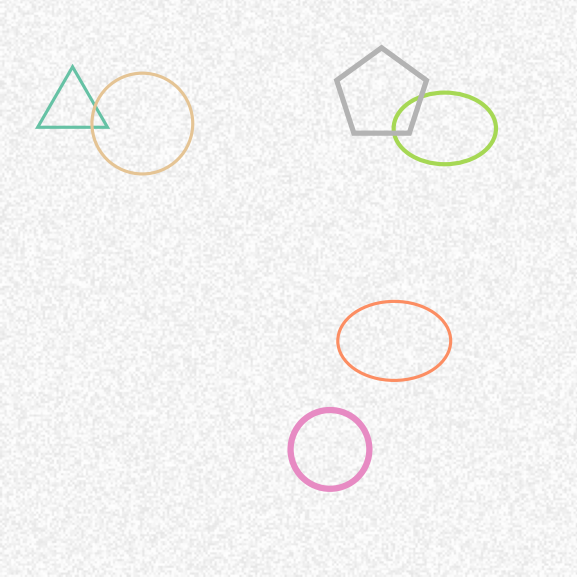[{"shape": "triangle", "thickness": 1.5, "radius": 0.35, "center": [0.126, 0.814]}, {"shape": "oval", "thickness": 1.5, "radius": 0.49, "center": [0.683, 0.409]}, {"shape": "circle", "thickness": 3, "radius": 0.34, "center": [0.571, 0.221]}, {"shape": "oval", "thickness": 2, "radius": 0.44, "center": [0.77, 0.777]}, {"shape": "circle", "thickness": 1.5, "radius": 0.44, "center": [0.246, 0.785]}, {"shape": "pentagon", "thickness": 2.5, "radius": 0.41, "center": [0.661, 0.835]}]